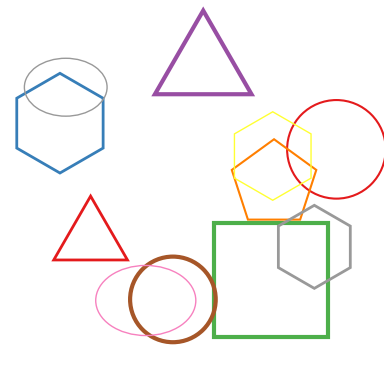[{"shape": "circle", "thickness": 1.5, "radius": 0.64, "center": [0.874, 0.612]}, {"shape": "triangle", "thickness": 2, "radius": 0.55, "center": [0.235, 0.38]}, {"shape": "hexagon", "thickness": 2, "radius": 0.65, "center": [0.156, 0.68]}, {"shape": "square", "thickness": 3, "radius": 0.74, "center": [0.703, 0.273]}, {"shape": "triangle", "thickness": 3, "radius": 0.72, "center": [0.528, 0.828]}, {"shape": "pentagon", "thickness": 1.5, "radius": 0.58, "center": [0.712, 0.523]}, {"shape": "hexagon", "thickness": 1, "radius": 0.57, "center": [0.708, 0.595]}, {"shape": "circle", "thickness": 3, "radius": 0.56, "center": [0.449, 0.222]}, {"shape": "oval", "thickness": 1, "radius": 0.65, "center": [0.379, 0.219]}, {"shape": "hexagon", "thickness": 2, "radius": 0.54, "center": [0.816, 0.359]}, {"shape": "oval", "thickness": 1, "radius": 0.54, "center": [0.171, 0.773]}]